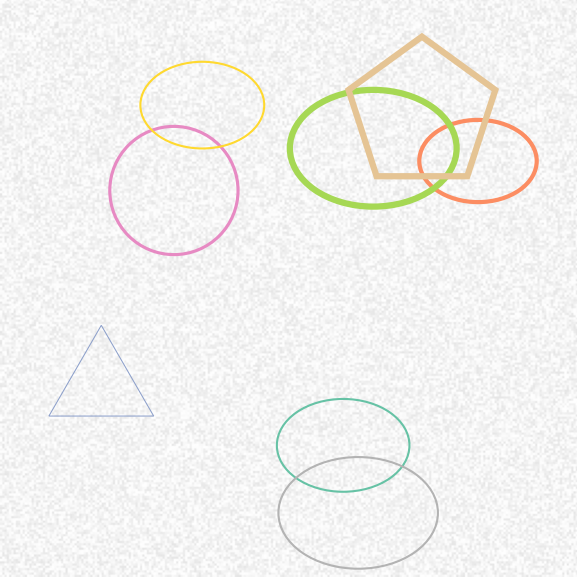[{"shape": "oval", "thickness": 1, "radius": 0.57, "center": [0.594, 0.228]}, {"shape": "oval", "thickness": 2, "radius": 0.51, "center": [0.828, 0.72]}, {"shape": "triangle", "thickness": 0.5, "radius": 0.52, "center": [0.175, 0.331]}, {"shape": "circle", "thickness": 1.5, "radius": 0.56, "center": [0.301, 0.669]}, {"shape": "oval", "thickness": 3, "radius": 0.72, "center": [0.646, 0.742]}, {"shape": "oval", "thickness": 1, "radius": 0.54, "center": [0.35, 0.817]}, {"shape": "pentagon", "thickness": 3, "radius": 0.67, "center": [0.731, 0.802]}, {"shape": "oval", "thickness": 1, "radius": 0.69, "center": [0.62, 0.111]}]